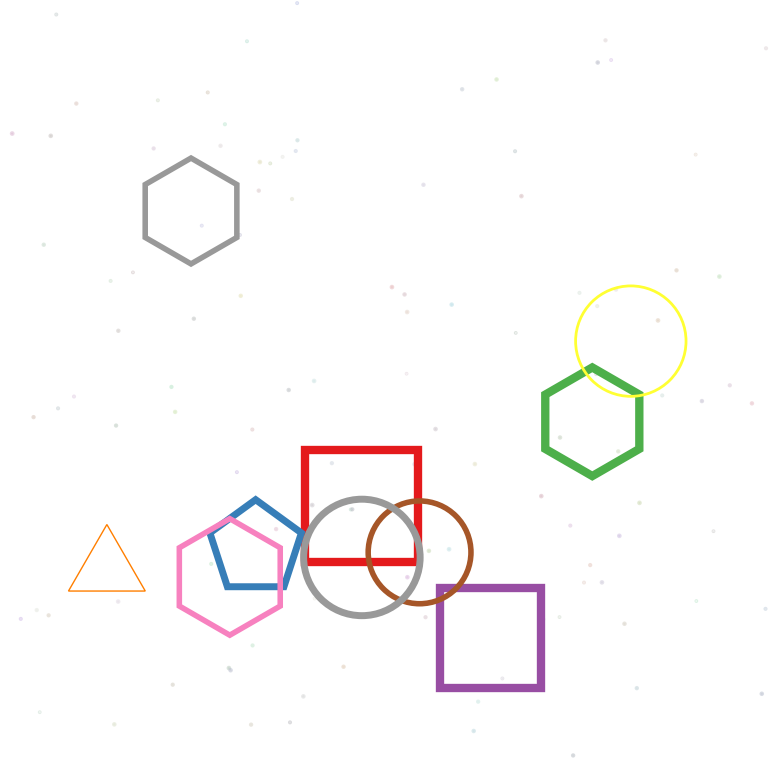[{"shape": "square", "thickness": 3, "radius": 0.37, "center": [0.47, 0.343]}, {"shape": "pentagon", "thickness": 2.5, "radius": 0.31, "center": [0.332, 0.289]}, {"shape": "hexagon", "thickness": 3, "radius": 0.35, "center": [0.769, 0.452]}, {"shape": "square", "thickness": 3, "radius": 0.33, "center": [0.637, 0.172]}, {"shape": "triangle", "thickness": 0.5, "radius": 0.29, "center": [0.139, 0.261]}, {"shape": "circle", "thickness": 1, "radius": 0.36, "center": [0.819, 0.557]}, {"shape": "circle", "thickness": 2, "radius": 0.33, "center": [0.545, 0.283]}, {"shape": "hexagon", "thickness": 2, "radius": 0.38, "center": [0.298, 0.251]}, {"shape": "circle", "thickness": 2.5, "radius": 0.38, "center": [0.47, 0.276]}, {"shape": "hexagon", "thickness": 2, "radius": 0.34, "center": [0.248, 0.726]}]